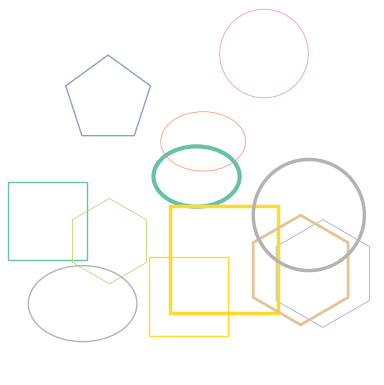[{"shape": "oval", "thickness": 3, "radius": 0.56, "center": [0.511, 0.541]}, {"shape": "square", "thickness": 1, "radius": 0.51, "center": [0.123, 0.426]}, {"shape": "oval", "thickness": 0.5, "radius": 0.55, "center": [0.528, 0.633]}, {"shape": "hexagon", "thickness": 0.5, "radius": 0.7, "center": [0.839, 0.29]}, {"shape": "pentagon", "thickness": 1, "radius": 0.58, "center": [0.281, 0.741]}, {"shape": "circle", "thickness": 0.5, "radius": 0.58, "center": [0.686, 0.861]}, {"shape": "hexagon", "thickness": 0.5, "radius": 0.55, "center": [0.284, 0.374]}, {"shape": "square", "thickness": 1, "radius": 0.51, "center": [0.49, 0.229]}, {"shape": "square", "thickness": 2.5, "radius": 0.7, "center": [0.583, 0.326]}, {"shape": "hexagon", "thickness": 2, "radius": 0.71, "center": [0.781, 0.299]}, {"shape": "circle", "thickness": 2.5, "radius": 0.72, "center": [0.802, 0.442]}, {"shape": "oval", "thickness": 1, "radius": 0.71, "center": [0.215, 0.211]}]